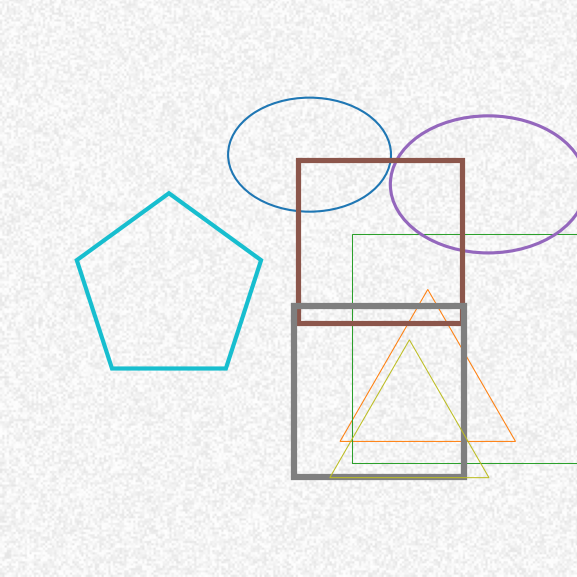[{"shape": "oval", "thickness": 1, "radius": 0.71, "center": [0.536, 0.731]}, {"shape": "triangle", "thickness": 0.5, "radius": 0.88, "center": [0.741, 0.322]}, {"shape": "square", "thickness": 0.5, "radius": 0.99, "center": [0.809, 0.396]}, {"shape": "oval", "thickness": 1.5, "radius": 0.85, "center": [0.845, 0.68]}, {"shape": "square", "thickness": 2.5, "radius": 0.71, "center": [0.658, 0.581]}, {"shape": "square", "thickness": 3, "radius": 0.74, "center": [0.656, 0.321]}, {"shape": "triangle", "thickness": 0.5, "radius": 0.8, "center": [0.709, 0.252]}, {"shape": "pentagon", "thickness": 2, "radius": 0.84, "center": [0.293, 0.497]}]